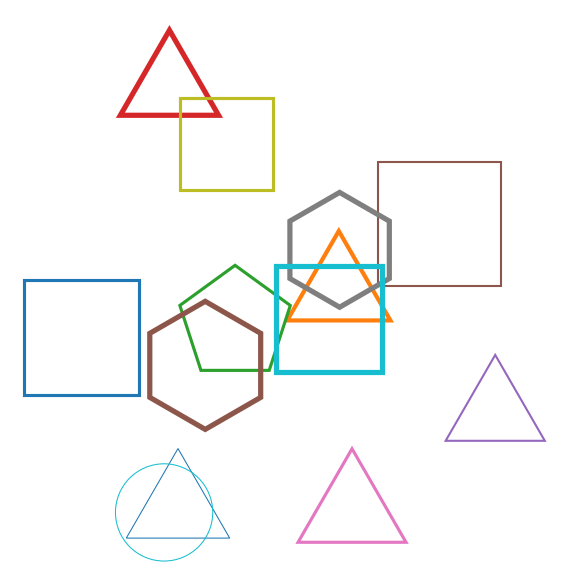[{"shape": "square", "thickness": 1.5, "radius": 0.5, "center": [0.141, 0.415]}, {"shape": "triangle", "thickness": 0.5, "radius": 0.52, "center": [0.308, 0.119]}, {"shape": "triangle", "thickness": 2, "radius": 0.52, "center": [0.587, 0.496]}, {"shape": "pentagon", "thickness": 1.5, "radius": 0.5, "center": [0.407, 0.439]}, {"shape": "triangle", "thickness": 2.5, "radius": 0.49, "center": [0.293, 0.849]}, {"shape": "triangle", "thickness": 1, "radius": 0.5, "center": [0.858, 0.285]}, {"shape": "hexagon", "thickness": 2.5, "radius": 0.55, "center": [0.355, 0.366]}, {"shape": "square", "thickness": 1, "radius": 0.54, "center": [0.761, 0.611]}, {"shape": "triangle", "thickness": 1.5, "radius": 0.54, "center": [0.61, 0.114]}, {"shape": "hexagon", "thickness": 2.5, "radius": 0.5, "center": [0.588, 0.567]}, {"shape": "square", "thickness": 1.5, "radius": 0.4, "center": [0.392, 0.75]}, {"shape": "square", "thickness": 2.5, "radius": 0.46, "center": [0.57, 0.447]}, {"shape": "circle", "thickness": 0.5, "radius": 0.42, "center": [0.284, 0.112]}]